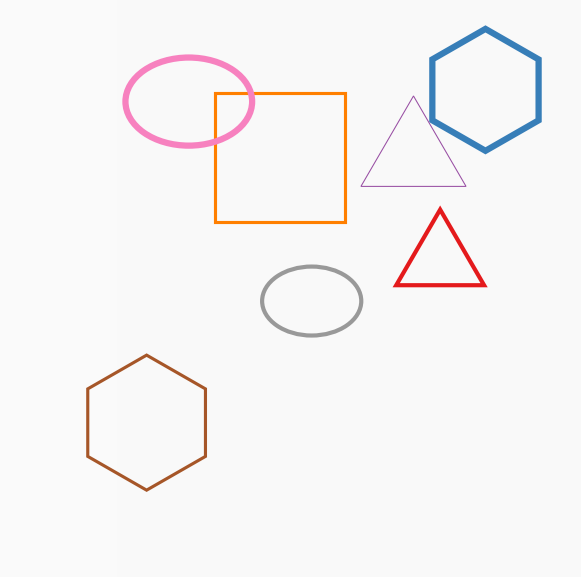[{"shape": "triangle", "thickness": 2, "radius": 0.44, "center": [0.757, 0.549]}, {"shape": "hexagon", "thickness": 3, "radius": 0.53, "center": [0.835, 0.844]}, {"shape": "triangle", "thickness": 0.5, "radius": 0.52, "center": [0.711, 0.729]}, {"shape": "square", "thickness": 1.5, "radius": 0.56, "center": [0.482, 0.726]}, {"shape": "hexagon", "thickness": 1.5, "radius": 0.58, "center": [0.252, 0.267]}, {"shape": "oval", "thickness": 3, "radius": 0.54, "center": [0.325, 0.823]}, {"shape": "oval", "thickness": 2, "radius": 0.43, "center": [0.536, 0.478]}]